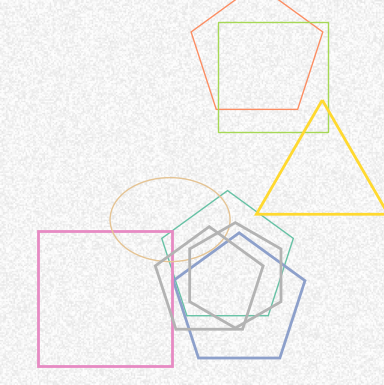[{"shape": "pentagon", "thickness": 1, "radius": 0.9, "center": [0.591, 0.325]}, {"shape": "pentagon", "thickness": 1, "radius": 0.9, "center": [0.667, 0.861]}, {"shape": "pentagon", "thickness": 2, "radius": 0.9, "center": [0.621, 0.215]}, {"shape": "square", "thickness": 2, "radius": 0.87, "center": [0.272, 0.225]}, {"shape": "square", "thickness": 1, "radius": 0.71, "center": [0.71, 0.801]}, {"shape": "triangle", "thickness": 2, "radius": 0.99, "center": [0.837, 0.542]}, {"shape": "oval", "thickness": 1, "radius": 0.78, "center": [0.442, 0.43]}, {"shape": "pentagon", "thickness": 2, "radius": 0.74, "center": [0.543, 0.264]}, {"shape": "hexagon", "thickness": 2, "radius": 0.68, "center": [0.611, 0.285]}]